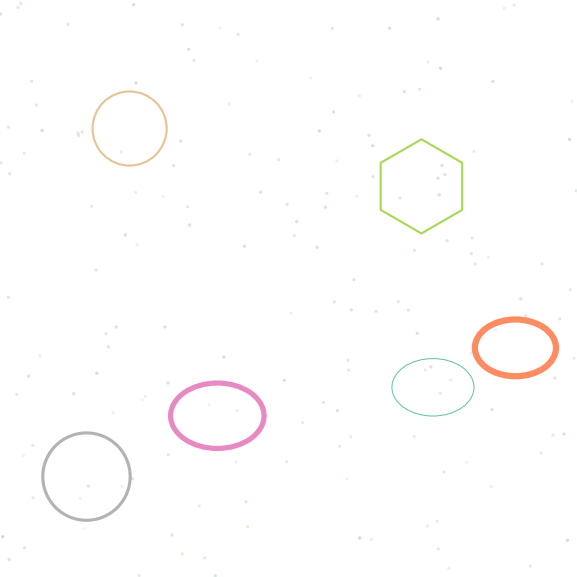[{"shape": "oval", "thickness": 0.5, "radius": 0.36, "center": [0.75, 0.329]}, {"shape": "oval", "thickness": 3, "radius": 0.35, "center": [0.893, 0.397]}, {"shape": "oval", "thickness": 2.5, "radius": 0.4, "center": [0.376, 0.279]}, {"shape": "hexagon", "thickness": 1, "radius": 0.41, "center": [0.73, 0.676]}, {"shape": "circle", "thickness": 1, "radius": 0.32, "center": [0.224, 0.777]}, {"shape": "circle", "thickness": 1.5, "radius": 0.38, "center": [0.15, 0.174]}]